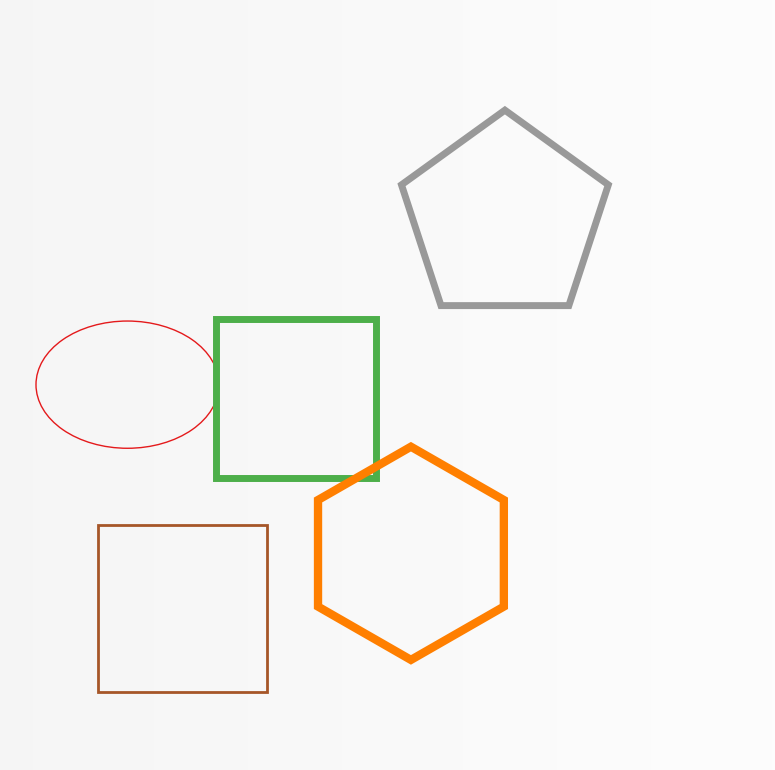[{"shape": "oval", "thickness": 0.5, "radius": 0.59, "center": [0.164, 0.5]}, {"shape": "square", "thickness": 2.5, "radius": 0.52, "center": [0.382, 0.482]}, {"shape": "hexagon", "thickness": 3, "radius": 0.69, "center": [0.53, 0.281]}, {"shape": "square", "thickness": 1, "radius": 0.55, "center": [0.235, 0.21]}, {"shape": "pentagon", "thickness": 2.5, "radius": 0.7, "center": [0.651, 0.717]}]